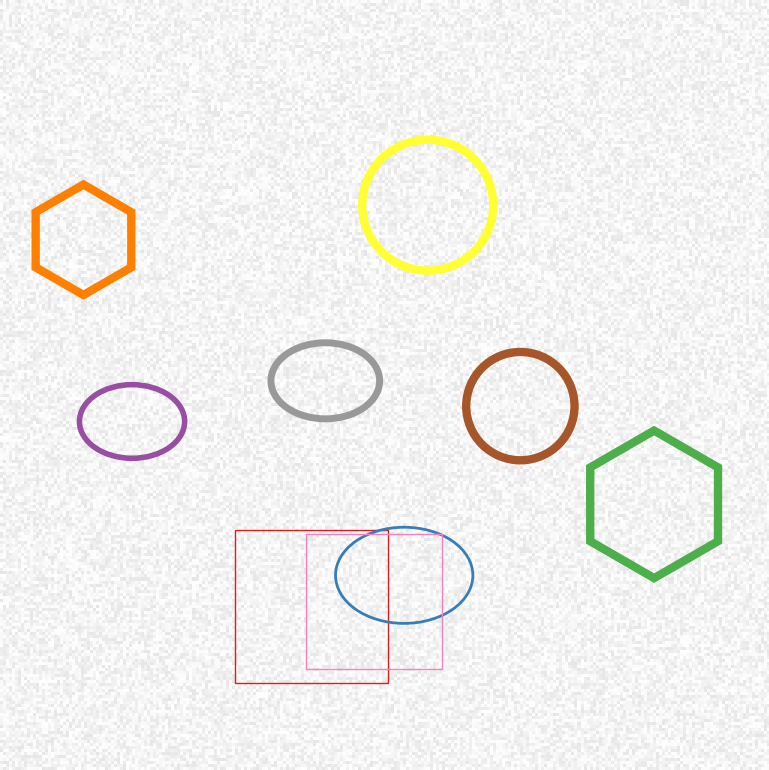[{"shape": "square", "thickness": 0.5, "radius": 0.5, "center": [0.404, 0.212]}, {"shape": "oval", "thickness": 1, "radius": 0.45, "center": [0.525, 0.253]}, {"shape": "hexagon", "thickness": 3, "radius": 0.48, "center": [0.85, 0.345]}, {"shape": "oval", "thickness": 2, "radius": 0.34, "center": [0.171, 0.453]}, {"shape": "hexagon", "thickness": 3, "radius": 0.36, "center": [0.108, 0.689]}, {"shape": "circle", "thickness": 3, "radius": 0.43, "center": [0.556, 0.734]}, {"shape": "circle", "thickness": 3, "radius": 0.35, "center": [0.676, 0.473]}, {"shape": "square", "thickness": 0.5, "radius": 0.44, "center": [0.486, 0.219]}, {"shape": "oval", "thickness": 2.5, "radius": 0.35, "center": [0.422, 0.505]}]